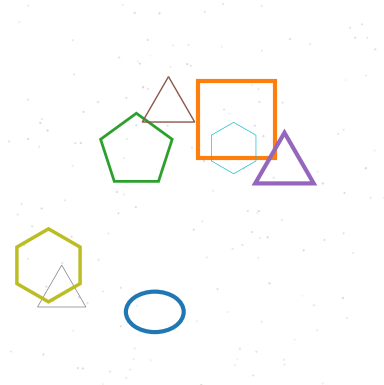[{"shape": "oval", "thickness": 3, "radius": 0.38, "center": [0.402, 0.19]}, {"shape": "square", "thickness": 3, "radius": 0.5, "center": [0.614, 0.689]}, {"shape": "pentagon", "thickness": 2, "radius": 0.49, "center": [0.354, 0.608]}, {"shape": "triangle", "thickness": 3, "radius": 0.44, "center": [0.739, 0.568]}, {"shape": "triangle", "thickness": 1, "radius": 0.39, "center": [0.438, 0.722]}, {"shape": "triangle", "thickness": 0.5, "radius": 0.36, "center": [0.16, 0.239]}, {"shape": "hexagon", "thickness": 2.5, "radius": 0.47, "center": [0.126, 0.311]}, {"shape": "hexagon", "thickness": 0.5, "radius": 0.33, "center": [0.607, 0.615]}]